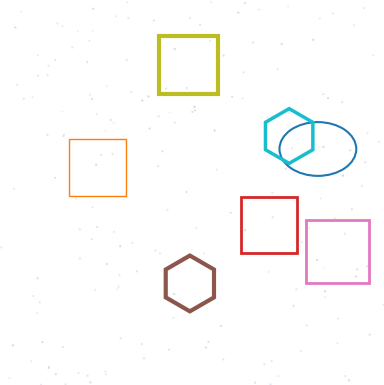[{"shape": "oval", "thickness": 1.5, "radius": 0.5, "center": [0.826, 0.613]}, {"shape": "square", "thickness": 1, "radius": 0.37, "center": [0.253, 0.565]}, {"shape": "square", "thickness": 2, "radius": 0.36, "center": [0.7, 0.415]}, {"shape": "hexagon", "thickness": 3, "radius": 0.36, "center": [0.493, 0.264]}, {"shape": "square", "thickness": 2, "radius": 0.41, "center": [0.876, 0.346]}, {"shape": "square", "thickness": 3, "radius": 0.38, "center": [0.489, 0.832]}, {"shape": "hexagon", "thickness": 2.5, "radius": 0.36, "center": [0.751, 0.647]}]